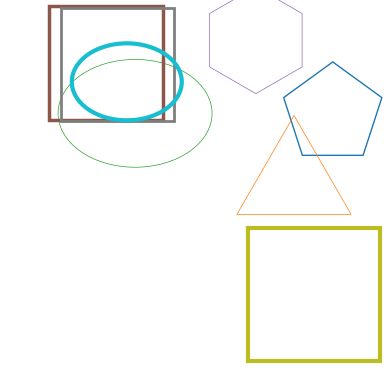[{"shape": "pentagon", "thickness": 1, "radius": 0.67, "center": [0.864, 0.705]}, {"shape": "triangle", "thickness": 0.5, "radius": 0.86, "center": [0.764, 0.529]}, {"shape": "oval", "thickness": 0.5, "radius": 1.0, "center": [0.351, 0.706]}, {"shape": "hexagon", "thickness": 0.5, "radius": 0.69, "center": [0.665, 0.895]}, {"shape": "square", "thickness": 2.5, "radius": 0.74, "center": [0.276, 0.835]}, {"shape": "square", "thickness": 2, "radius": 0.73, "center": [0.306, 0.833]}, {"shape": "square", "thickness": 3, "radius": 0.86, "center": [0.816, 0.235]}, {"shape": "oval", "thickness": 3, "radius": 0.71, "center": [0.329, 0.787]}]